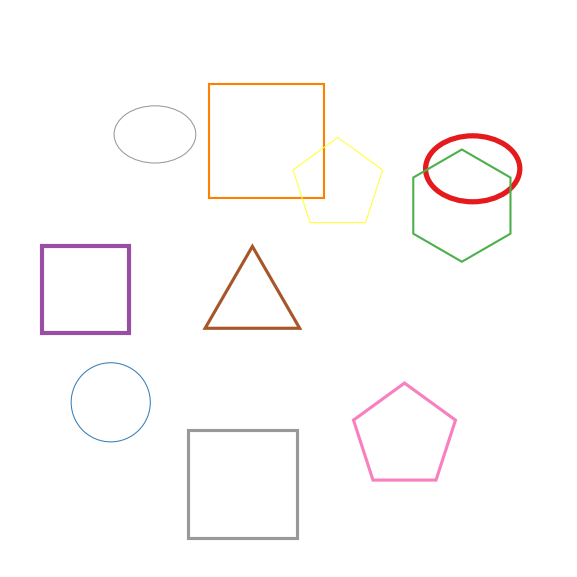[{"shape": "oval", "thickness": 2.5, "radius": 0.41, "center": [0.819, 0.707]}, {"shape": "circle", "thickness": 0.5, "radius": 0.34, "center": [0.192, 0.302]}, {"shape": "hexagon", "thickness": 1, "radius": 0.49, "center": [0.8, 0.643]}, {"shape": "square", "thickness": 2, "radius": 0.37, "center": [0.148, 0.498]}, {"shape": "square", "thickness": 1, "radius": 0.49, "center": [0.462, 0.754]}, {"shape": "pentagon", "thickness": 0.5, "radius": 0.41, "center": [0.585, 0.68]}, {"shape": "triangle", "thickness": 1.5, "radius": 0.47, "center": [0.437, 0.478]}, {"shape": "pentagon", "thickness": 1.5, "radius": 0.46, "center": [0.7, 0.243]}, {"shape": "oval", "thickness": 0.5, "radius": 0.35, "center": [0.268, 0.766]}, {"shape": "square", "thickness": 1.5, "radius": 0.47, "center": [0.42, 0.161]}]